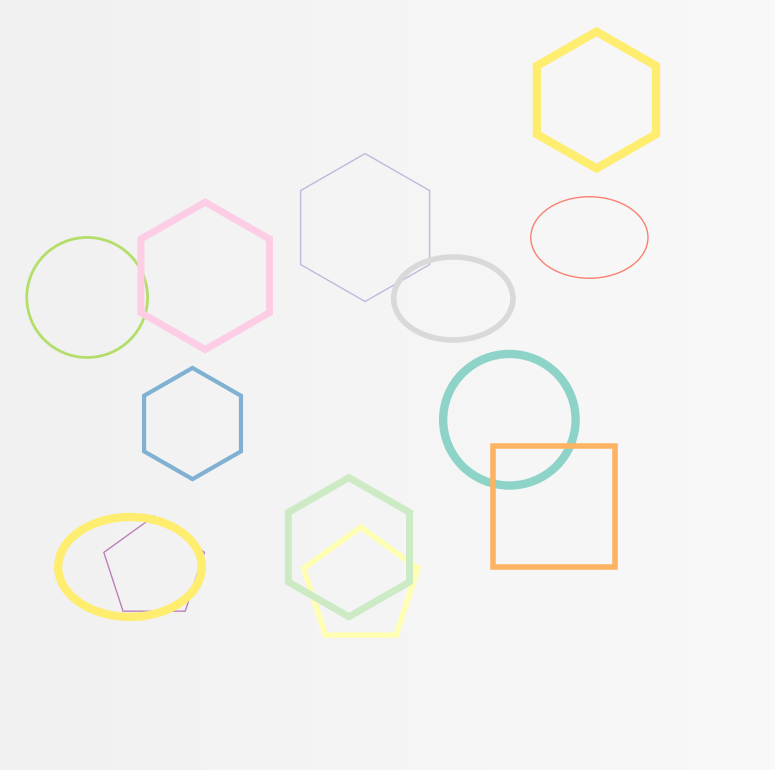[{"shape": "circle", "thickness": 3, "radius": 0.43, "center": [0.657, 0.455]}, {"shape": "pentagon", "thickness": 2, "radius": 0.39, "center": [0.466, 0.238]}, {"shape": "hexagon", "thickness": 0.5, "radius": 0.48, "center": [0.471, 0.704]}, {"shape": "oval", "thickness": 0.5, "radius": 0.38, "center": [0.76, 0.692]}, {"shape": "hexagon", "thickness": 1.5, "radius": 0.36, "center": [0.248, 0.45]}, {"shape": "square", "thickness": 2, "radius": 0.39, "center": [0.715, 0.342]}, {"shape": "circle", "thickness": 1, "radius": 0.39, "center": [0.112, 0.614]}, {"shape": "hexagon", "thickness": 2.5, "radius": 0.48, "center": [0.265, 0.642]}, {"shape": "oval", "thickness": 2, "radius": 0.38, "center": [0.585, 0.612]}, {"shape": "pentagon", "thickness": 0.5, "radius": 0.34, "center": [0.199, 0.261]}, {"shape": "hexagon", "thickness": 2.5, "radius": 0.45, "center": [0.45, 0.289]}, {"shape": "hexagon", "thickness": 3, "radius": 0.44, "center": [0.77, 0.87]}, {"shape": "oval", "thickness": 3, "radius": 0.46, "center": [0.168, 0.264]}]